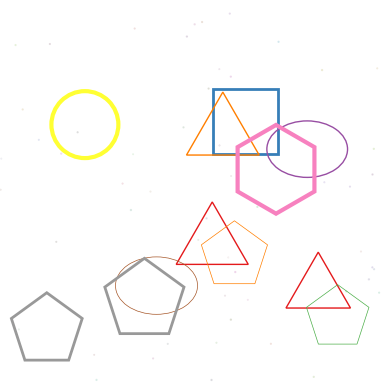[{"shape": "triangle", "thickness": 1, "radius": 0.48, "center": [0.827, 0.248]}, {"shape": "triangle", "thickness": 1, "radius": 0.54, "center": [0.551, 0.367]}, {"shape": "square", "thickness": 2, "radius": 0.42, "center": [0.637, 0.684]}, {"shape": "pentagon", "thickness": 0.5, "radius": 0.43, "center": [0.877, 0.175]}, {"shape": "oval", "thickness": 1, "radius": 0.52, "center": [0.798, 0.613]}, {"shape": "pentagon", "thickness": 0.5, "radius": 0.45, "center": [0.609, 0.336]}, {"shape": "triangle", "thickness": 1, "radius": 0.54, "center": [0.579, 0.652]}, {"shape": "circle", "thickness": 3, "radius": 0.43, "center": [0.22, 0.676]}, {"shape": "oval", "thickness": 0.5, "radius": 0.53, "center": [0.407, 0.258]}, {"shape": "hexagon", "thickness": 3, "radius": 0.58, "center": [0.717, 0.56]}, {"shape": "pentagon", "thickness": 2, "radius": 0.54, "center": [0.375, 0.221]}, {"shape": "pentagon", "thickness": 2, "radius": 0.48, "center": [0.122, 0.143]}]